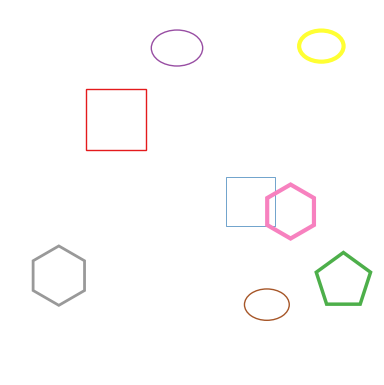[{"shape": "square", "thickness": 1, "radius": 0.39, "center": [0.302, 0.69]}, {"shape": "square", "thickness": 0.5, "radius": 0.32, "center": [0.65, 0.477]}, {"shape": "pentagon", "thickness": 2.5, "radius": 0.37, "center": [0.892, 0.27]}, {"shape": "oval", "thickness": 1, "radius": 0.33, "center": [0.46, 0.875]}, {"shape": "oval", "thickness": 3, "radius": 0.29, "center": [0.835, 0.88]}, {"shape": "oval", "thickness": 1, "radius": 0.29, "center": [0.693, 0.209]}, {"shape": "hexagon", "thickness": 3, "radius": 0.35, "center": [0.755, 0.451]}, {"shape": "hexagon", "thickness": 2, "radius": 0.39, "center": [0.153, 0.284]}]